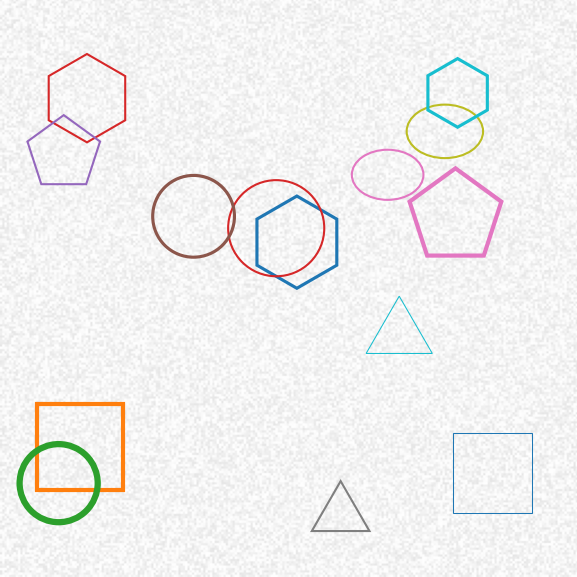[{"shape": "square", "thickness": 0.5, "radius": 0.34, "center": [0.853, 0.179]}, {"shape": "hexagon", "thickness": 1.5, "radius": 0.4, "center": [0.514, 0.58]}, {"shape": "square", "thickness": 2, "radius": 0.37, "center": [0.138, 0.225]}, {"shape": "circle", "thickness": 3, "radius": 0.34, "center": [0.102, 0.162]}, {"shape": "hexagon", "thickness": 1, "radius": 0.38, "center": [0.151, 0.829]}, {"shape": "circle", "thickness": 1, "radius": 0.42, "center": [0.478, 0.604]}, {"shape": "pentagon", "thickness": 1, "radius": 0.33, "center": [0.11, 0.734]}, {"shape": "circle", "thickness": 1.5, "radius": 0.35, "center": [0.335, 0.625]}, {"shape": "pentagon", "thickness": 2, "radius": 0.42, "center": [0.789, 0.624]}, {"shape": "oval", "thickness": 1, "radius": 0.31, "center": [0.671, 0.696]}, {"shape": "triangle", "thickness": 1, "radius": 0.29, "center": [0.59, 0.108]}, {"shape": "oval", "thickness": 1, "radius": 0.33, "center": [0.77, 0.772]}, {"shape": "triangle", "thickness": 0.5, "radius": 0.33, "center": [0.691, 0.42]}, {"shape": "hexagon", "thickness": 1.5, "radius": 0.3, "center": [0.792, 0.838]}]